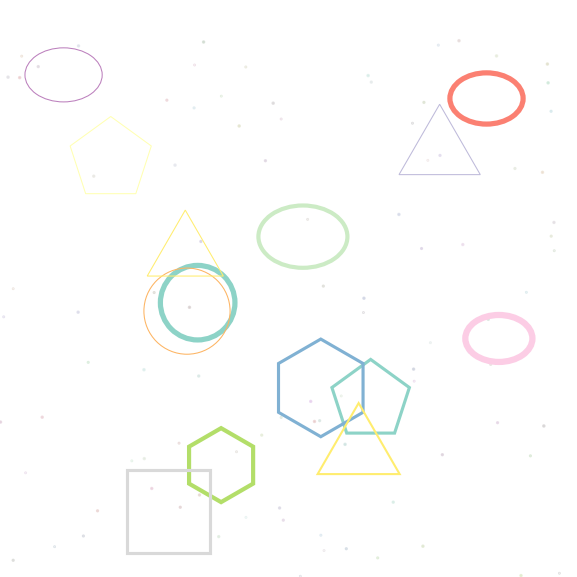[{"shape": "circle", "thickness": 2.5, "radius": 0.32, "center": [0.342, 0.475]}, {"shape": "pentagon", "thickness": 1.5, "radius": 0.35, "center": [0.642, 0.306]}, {"shape": "pentagon", "thickness": 0.5, "radius": 0.37, "center": [0.192, 0.724]}, {"shape": "triangle", "thickness": 0.5, "radius": 0.41, "center": [0.761, 0.737]}, {"shape": "oval", "thickness": 2.5, "radius": 0.32, "center": [0.842, 0.829]}, {"shape": "hexagon", "thickness": 1.5, "radius": 0.42, "center": [0.555, 0.327]}, {"shape": "circle", "thickness": 0.5, "radius": 0.37, "center": [0.324, 0.46]}, {"shape": "hexagon", "thickness": 2, "radius": 0.32, "center": [0.383, 0.194]}, {"shape": "oval", "thickness": 3, "radius": 0.29, "center": [0.864, 0.413]}, {"shape": "square", "thickness": 1.5, "radius": 0.36, "center": [0.292, 0.113]}, {"shape": "oval", "thickness": 0.5, "radius": 0.33, "center": [0.11, 0.869]}, {"shape": "oval", "thickness": 2, "radius": 0.39, "center": [0.525, 0.589]}, {"shape": "triangle", "thickness": 1, "radius": 0.41, "center": [0.621, 0.219]}, {"shape": "triangle", "thickness": 0.5, "radius": 0.38, "center": [0.321, 0.559]}]